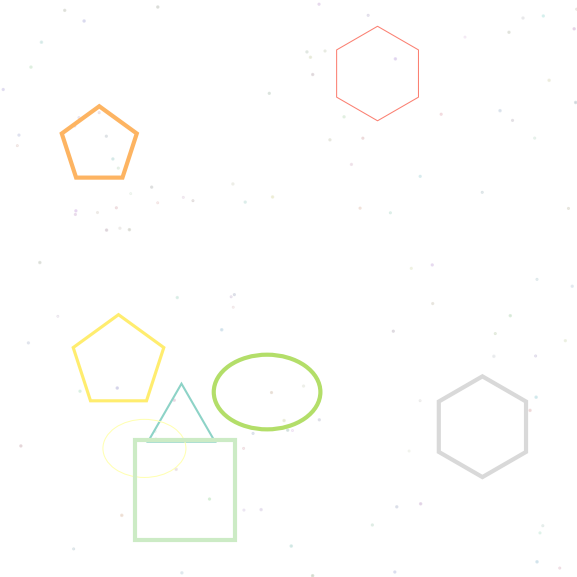[{"shape": "triangle", "thickness": 1, "radius": 0.33, "center": [0.314, 0.268]}, {"shape": "oval", "thickness": 0.5, "radius": 0.36, "center": [0.25, 0.223]}, {"shape": "hexagon", "thickness": 0.5, "radius": 0.41, "center": [0.654, 0.872]}, {"shape": "pentagon", "thickness": 2, "radius": 0.34, "center": [0.172, 0.747]}, {"shape": "oval", "thickness": 2, "radius": 0.46, "center": [0.462, 0.32]}, {"shape": "hexagon", "thickness": 2, "radius": 0.44, "center": [0.835, 0.26]}, {"shape": "square", "thickness": 2, "radius": 0.43, "center": [0.321, 0.15]}, {"shape": "pentagon", "thickness": 1.5, "radius": 0.41, "center": [0.205, 0.372]}]